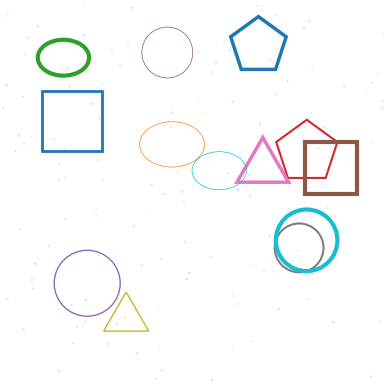[{"shape": "square", "thickness": 2, "radius": 0.39, "center": [0.187, 0.686]}, {"shape": "pentagon", "thickness": 2.5, "radius": 0.38, "center": [0.671, 0.881]}, {"shape": "oval", "thickness": 0.5, "radius": 0.42, "center": [0.447, 0.625]}, {"shape": "oval", "thickness": 3, "radius": 0.33, "center": [0.165, 0.85]}, {"shape": "pentagon", "thickness": 1.5, "radius": 0.42, "center": [0.797, 0.605]}, {"shape": "circle", "thickness": 1, "radius": 0.43, "center": [0.227, 0.264]}, {"shape": "circle", "thickness": 0.5, "radius": 0.33, "center": [0.435, 0.864]}, {"shape": "square", "thickness": 3, "radius": 0.34, "center": [0.859, 0.563]}, {"shape": "triangle", "thickness": 2.5, "radius": 0.39, "center": [0.683, 0.565]}, {"shape": "circle", "thickness": 1.5, "radius": 0.32, "center": [0.777, 0.356]}, {"shape": "triangle", "thickness": 1, "radius": 0.34, "center": [0.328, 0.174]}, {"shape": "circle", "thickness": 3, "radius": 0.4, "center": [0.796, 0.376]}, {"shape": "oval", "thickness": 0.5, "radius": 0.35, "center": [0.57, 0.557]}]